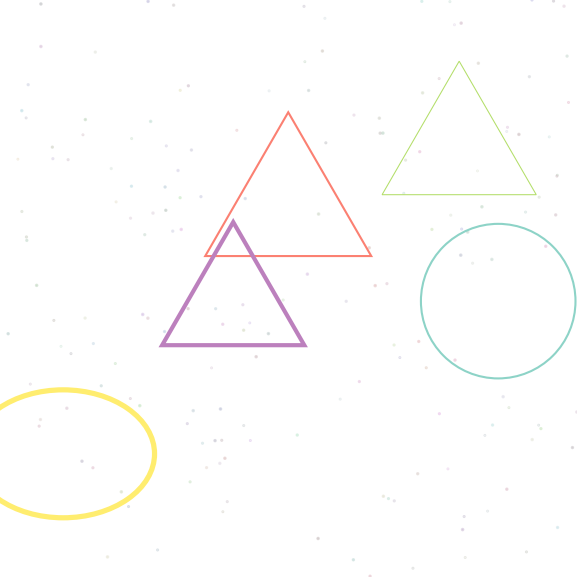[{"shape": "circle", "thickness": 1, "radius": 0.67, "center": [0.863, 0.478]}, {"shape": "triangle", "thickness": 1, "radius": 0.83, "center": [0.499, 0.639]}, {"shape": "triangle", "thickness": 0.5, "radius": 0.77, "center": [0.795, 0.739]}, {"shape": "triangle", "thickness": 2, "radius": 0.71, "center": [0.404, 0.472]}, {"shape": "oval", "thickness": 2.5, "radius": 0.79, "center": [0.109, 0.213]}]